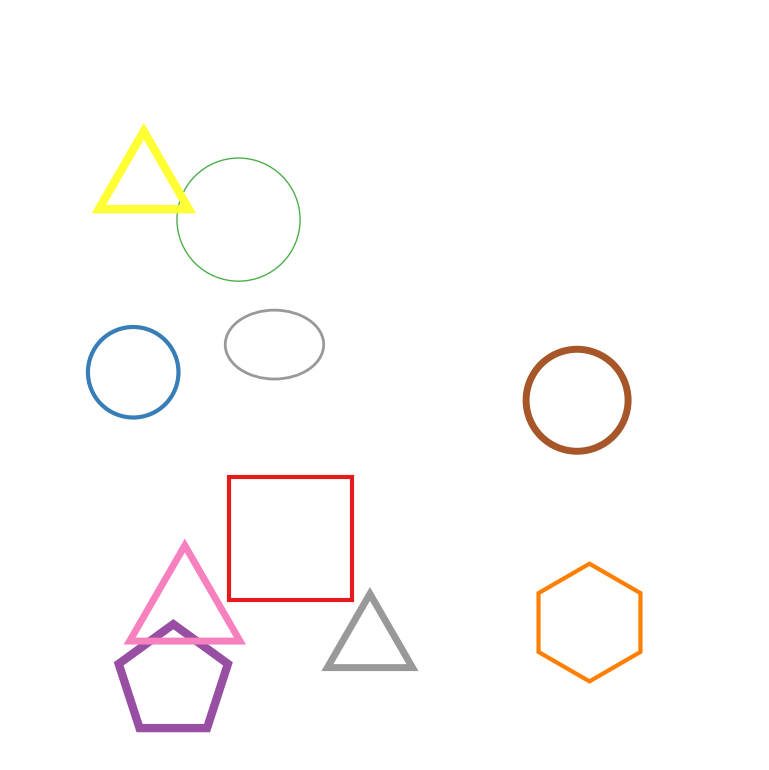[{"shape": "square", "thickness": 1.5, "radius": 0.4, "center": [0.377, 0.301]}, {"shape": "circle", "thickness": 1.5, "radius": 0.29, "center": [0.173, 0.517]}, {"shape": "circle", "thickness": 0.5, "radius": 0.4, "center": [0.31, 0.715]}, {"shape": "pentagon", "thickness": 3, "radius": 0.37, "center": [0.225, 0.115]}, {"shape": "hexagon", "thickness": 1.5, "radius": 0.38, "center": [0.766, 0.192]}, {"shape": "triangle", "thickness": 3, "radius": 0.34, "center": [0.187, 0.762]}, {"shape": "circle", "thickness": 2.5, "radius": 0.33, "center": [0.749, 0.48]}, {"shape": "triangle", "thickness": 2.5, "radius": 0.41, "center": [0.24, 0.209]}, {"shape": "oval", "thickness": 1, "radius": 0.32, "center": [0.356, 0.552]}, {"shape": "triangle", "thickness": 2.5, "radius": 0.32, "center": [0.48, 0.165]}]